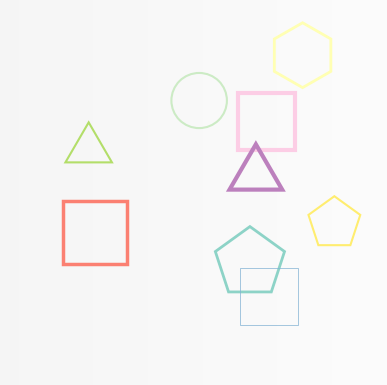[{"shape": "pentagon", "thickness": 2, "radius": 0.47, "center": [0.645, 0.318]}, {"shape": "hexagon", "thickness": 2, "radius": 0.42, "center": [0.781, 0.857]}, {"shape": "square", "thickness": 2.5, "radius": 0.41, "center": [0.246, 0.395]}, {"shape": "square", "thickness": 0.5, "radius": 0.37, "center": [0.694, 0.231]}, {"shape": "triangle", "thickness": 1.5, "radius": 0.35, "center": [0.229, 0.613]}, {"shape": "square", "thickness": 3, "radius": 0.37, "center": [0.688, 0.684]}, {"shape": "triangle", "thickness": 3, "radius": 0.39, "center": [0.66, 0.547]}, {"shape": "circle", "thickness": 1.5, "radius": 0.36, "center": [0.514, 0.739]}, {"shape": "pentagon", "thickness": 1.5, "radius": 0.35, "center": [0.863, 0.42]}]